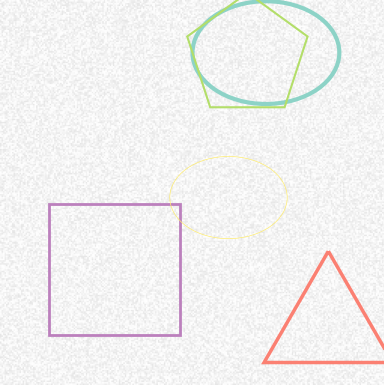[{"shape": "oval", "thickness": 3, "radius": 0.95, "center": [0.691, 0.863]}, {"shape": "triangle", "thickness": 2.5, "radius": 0.96, "center": [0.853, 0.155]}, {"shape": "pentagon", "thickness": 1.5, "radius": 0.82, "center": [0.643, 0.854]}, {"shape": "square", "thickness": 2, "radius": 0.85, "center": [0.298, 0.3]}, {"shape": "oval", "thickness": 0.5, "radius": 0.76, "center": [0.593, 0.487]}]